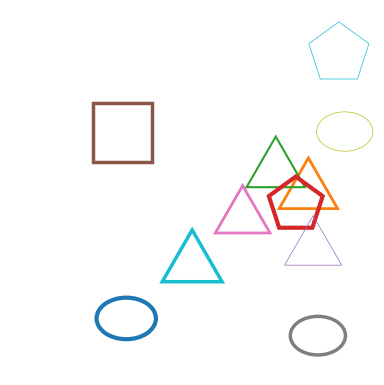[{"shape": "oval", "thickness": 3, "radius": 0.39, "center": [0.328, 0.173]}, {"shape": "triangle", "thickness": 2, "radius": 0.44, "center": [0.801, 0.502]}, {"shape": "triangle", "thickness": 1.5, "radius": 0.44, "center": [0.716, 0.558]}, {"shape": "pentagon", "thickness": 3, "radius": 0.37, "center": [0.768, 0.468]}, {"shape": "triangle", "thickness": 0.5, "radius": 0.43, "center": [0.813, 0.354]}, {"shape": "square", "thickness": 2.5, "radius": 0.38, "center": [0.318, 0.656]}, {"shape": "triangle", "thickness": 2, "radius": 0.41, "center": [0.63, 0.436]}, {"shape": "oval", "thickness": 2.5, "radius": 0.36, "center": [0.826, 0.128]}, {"shape": "oval", "thickness": 0.5, "radius": 0.37, "center": [0.895, 0.658]}, {"shape": "pentagon", "thickness": 0.5, "radius": 0.41, "center": [0.88, 0.861]}, {"shape": "triangle", "thickness": 2.5, "radius": 0.45, "center": [0.499, 0.313]}]